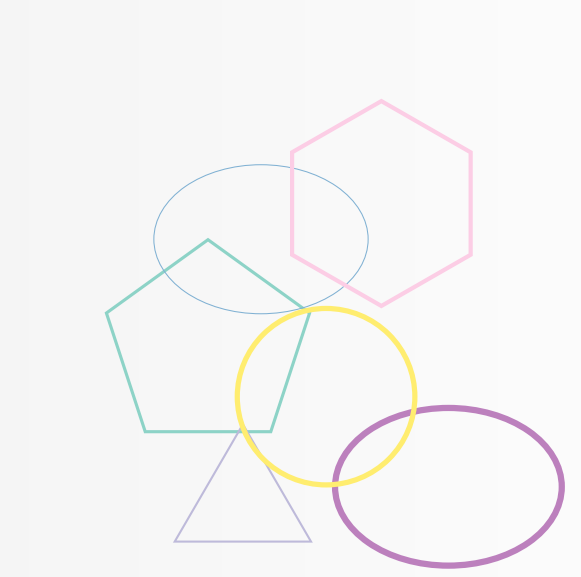[{"shape": "pentagon", "thickness": 1.5, "radius": 0.92, "center": [0.358, 0.4]}, {"shape": "triangle", "thickness": 1, "radius": 0.68, "center": [0.418, 0.129]}, {"shape": "oval", "thickness": 0.5, "radius": 0.92, "center": [0.449, 0.585]}, {"shape": "hexagon", "thickness": 2, "radius": 0.89, "center": [0.656, 0.647]}, {"shape": "oval", "thickness": 3, "radius": 0.98, "center": [0.771, 0.156]}, {"shape": "circle", "thickness": 2.5, "radius": 0.76, "center": [0.561, 0.312]}]